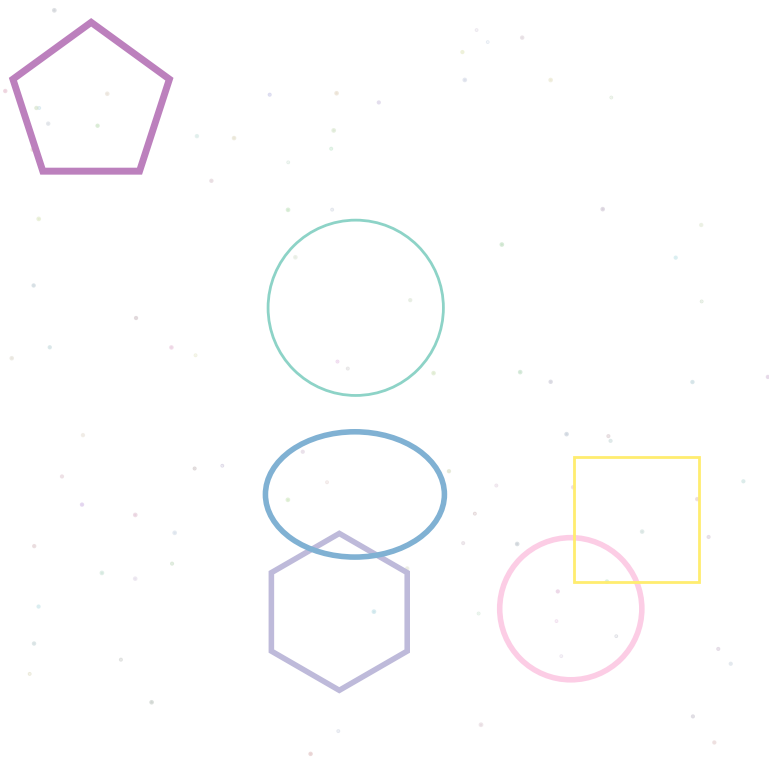[{"shape": "circle", "thickness": 1, "radius": 0.57, "center": [0.462, 0.6]}, {"shape": "hexagon", "thickness": 2, "radius": 0.51, "center": [0.441, 0.205]}, {"shape": "oval", "thickness": 2, "radius": 0.58, "center": [0.461, 0.358]}, {"shape": "circle", "thickness": 2, "radius": 0.46, "center": [0.741, 0.209]}, {"shape": "pentagon", "thickness": 2.5, "radius": 0.53, "center": [0.118, 0.864]}, {"shape": "square", "thickness": 1, "radius": 0.4, "center": [0.827, 0.325]}]